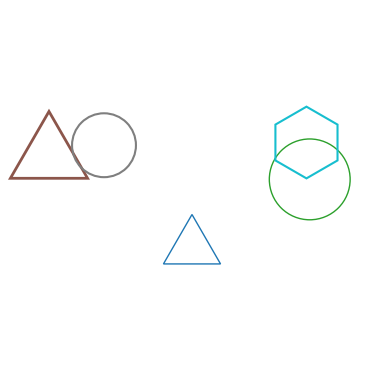[{"shape": "triangle", "thickness": 1, "radius": 0.43, "center": [0.499, 0.357]}, {"shape": "circle", "thickness": 1, "radius": 0.52, "center": [0.804, 0.534]}, {"shape": "triangle", "thickness": 2, "radius": 0.58, "center": [0.127, 0.595]}, {"shape": "circle", "thickness": 1.5, "radius": 0.41, "center": [0.27, 0.623]}, {"shape": "hexagon", "thickness": 1.5, "radius": 0.47, "center": [0.796, 0.63]}]